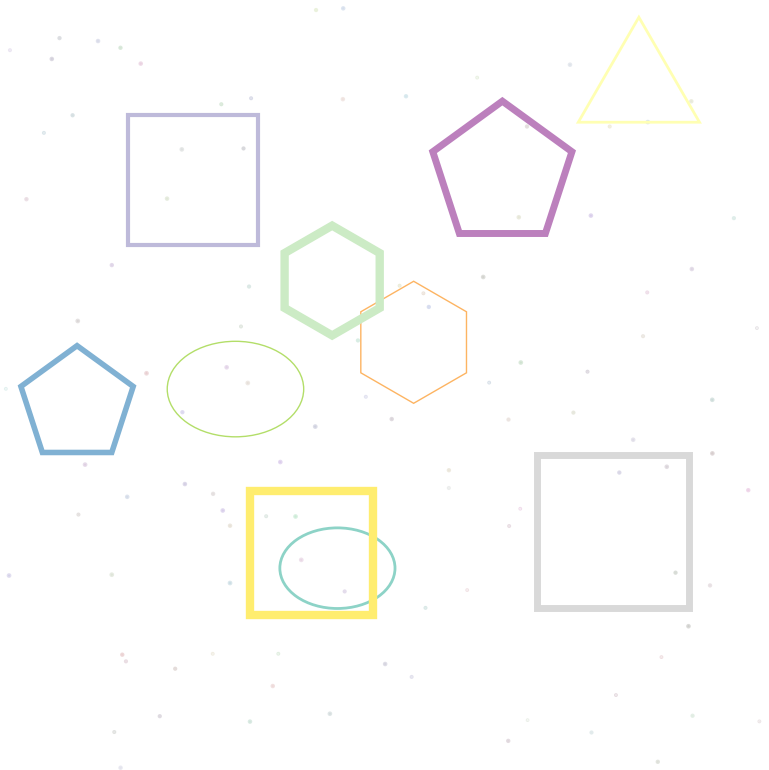[{"shape": "oval", "thickness": 1, "radius": 0.37, "center": [0.438, 0.262]}, {"shape": "triangle", "thickness": 1, "radius": 0.45, "center": [0.83, 0.887]}, {"shape": "square", "thickness": 1.5, "radius": 0.42, "center": [0.251, 0.766]}, {"shape": "pentagon", "thickness": 2, "radius": 0.38, "center": [0.1, 0.474]}, {"shape": "hexagon", "thickness": 0.5, "radius": 0.4, "center": [0.537, 0.555]}, {"shape": "oval", "thickness": 0.5, "radius": 0.44, "center": [0.306, 0.495]}, {"shape": "square", "thickness": 2.5, "radius": 0.49, "center": [0.796, 0.31]}, {"shape": "pentagon", "thickness": 2.5, "radius": 0.47, "center": [0.652, 0.774]}, {"shape": "hexagon", "thickness": 3, "radius": 0.36, "center": [0.431, 0.636]}, {"shape": "square", "thickness": 3, "radius": 0.4, "center": [0.404, 0.282]}]